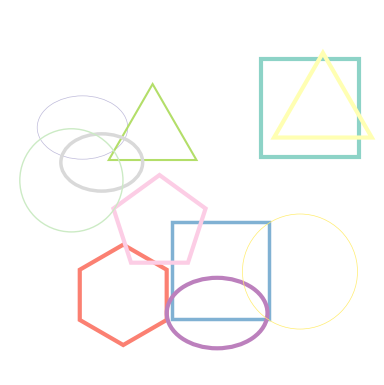[{"shape": "square", "thickness": 3, "radius": 0.64, "center": [0.804, 0.719]}, {"shape": "triangle", "thickness": 3, "radius": 0.73, "center": [0.839, 0.716]}, {"shape": "oval", "thickness": 0.5, "radius": 0.59, "center": [0.214, 0.669]}, {"shape": "hexagon", "thickness": 3, "radius": 0.65, "center": [0.32, 0.234]}, {"shape": "square", "thickness": 2.5, "radius": 0.63, "center": [0.572, 0.297]}, {"shape": "triangle", "thickness": 1.5, "radius": 0.66, "center": [0.396, 0.65]}, {"shape": "pentagon", "thickness": 3, "radius": 0.63, "center": [0.414, 0.419]}, {"shape": "oval", "thickness": 2.5, "radius": 0.53, "center": [0.264, 0.578]}, {"shape": "oval", "thickness": 3, "radius": 0.65, "center": [0.564, 0.187]}, {"shape": "circle", "thickness": 1, "radius": 0.67, "center": [0.185, 0.532]}, {"shape": "circle", "thickness": 0.5, "radius": 0.75, "center": [0.779, 0.295]}]